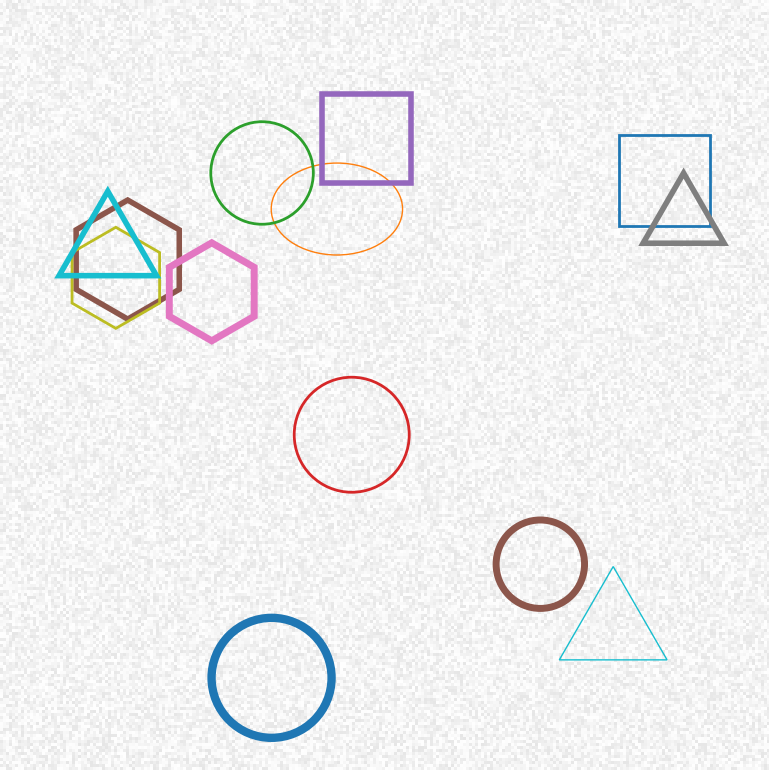[{"shape": "circle", "thickness": 3, "radius": 0.39, "center": [0.353, 0.12]}, {"shape": "square", "thickness": 1, "radius": 0.29, "center": [0.863, 0.765]}, {"shape": "oval", "thickness": 0.5, "radius": 0.43, "center": [0.438, 0.729]}, {"shape": "circle", "thickness": 1, "radius": 0.33, "center": [0.34, 0.775]}, {"shape": "circle", "thickness": 1, "radius": 0.37, "center": [0.457, 0.435]}, {"shape": "square", "thickness": 2, "radius": 0.29, "center": [0.476, 0.82]}, {"shape": "hexagon", "thickness": 2, "radius": 0.39, "center": [0.166, 0.663]}, {"shape": "circle", "thickness": 2.5, "radius": 0.29, "center": [0.702, 0.267]}, {"shape": "hexagon", "thickness": 2.5, "radius": 0.32, "center": [0.275, 0.621]}, {"shape": "triangle", "thickness": 2, "radius": 0.3, "center": [0.888, 0.714]}, {"shape": "hexagon", "thickness": 1, "radius": 0.33, "center": [0.15, 0.639]}, {"shape": "triangle", "thickness": 2, "radius": 0.37, "center": [0.14, 0.679]}, {"shape": "triangle", "thickness": 0.5, "radius": 0.4, "center": [0.796, 0.183]}]